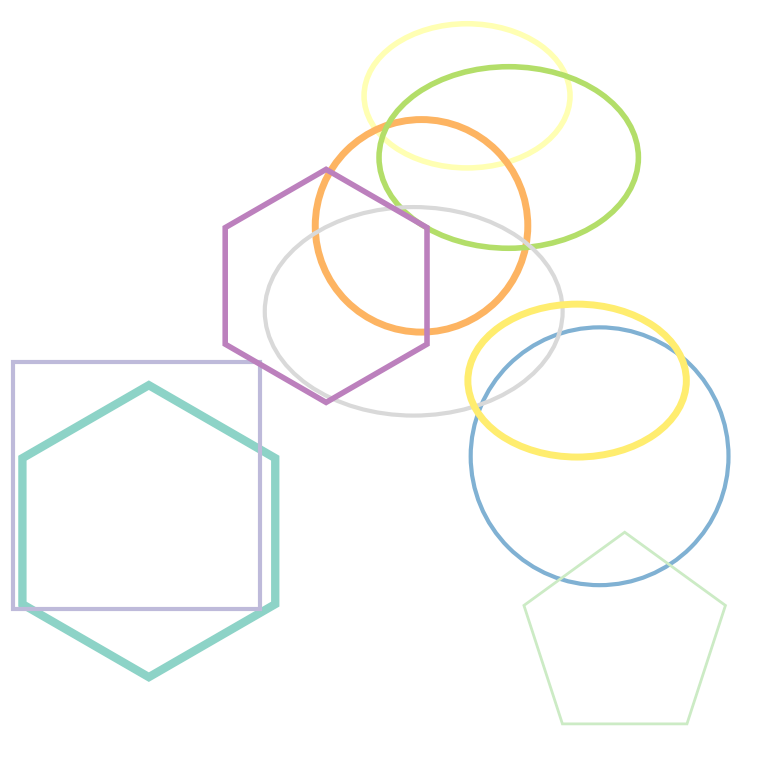[{"shape": "hexagon", "thickness": 3, "radius": 0.95, "center": [0.193, 0.31]}, {"shape": "oval", "thickness": 2, "radius": 0.67, "center": [0.607, 0.876]}, {"shape": "square", "thickness": 1.5, "radius": 0.8, "center": [0.177, 0.37]}, {"shape": "circle", "thickness": 1.5, "radius": 0.84, "center": [0.779, 0.407]}, {"shape": "circle", "thickness": 2.5, "radius": 0.69, "center": [0.547, 0.707]}, {"shape": "oval", "thickness": 2, "radius": 0.84, "center": [0.661, 0.795]}, {"shape": "oval", "thickness": 1.5, "radius": 0.97, "center": [0.537, 0.596]}, {"shape": "hexagon", "thickness": 2, "radius": 0.76, "center": [0.424, 0.629]}, {"shape": "pentagon", "thickness": 1, "radius": 0.69, "center": [0.811, 0.171]}, {"shape": "oval", "thickness": 2.5, "radius": 0.71, "center": [0.749, 0.506]}]